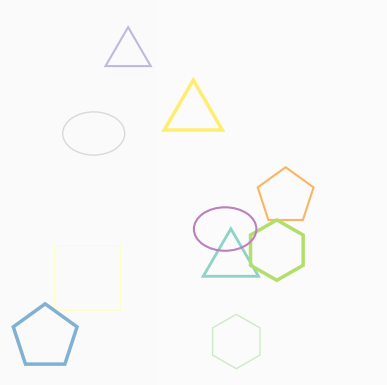[{"shape": "triangle", "thickness": 2, "radius": 0.41, "center": [0.596, 0.324]}, {"shape": "square", "thickness": 0.5, "radius": 0.42, "center": [0.224, 0.278]}, {"shape": "triangle", "thickness": 1.5, "radius": 0.34, "center": [0.331, 0.862]}, {"shape": "pentagon", "thickness": 2.5, "radius": 0.43, "center": [0.117, 0.124]}, {"shape": "pentagon", "thickness": 1.5, "radius": 0.38, "center": [0.737, 0.49]}, {"shape": "hexagon", "thickness": 2.5, "radius": 0.39, "center": [0.714, 0.35]}, {"shape": "oval", "thickness": 1, "radius": 0.4, "center": [0.242, 0.653]}, {"shape": "oval", "thickness": 1.5, "radius": 0.4, "center": [0.581, 0.405]}, {"shape": "hexagon", "thickness": 1, "radius": 0.35, "center": [0.61, 0.113]}, {"shape": "triangle", "thickness": 2.5, "radius": 0.43, "center": [0.499, 0.706]}]